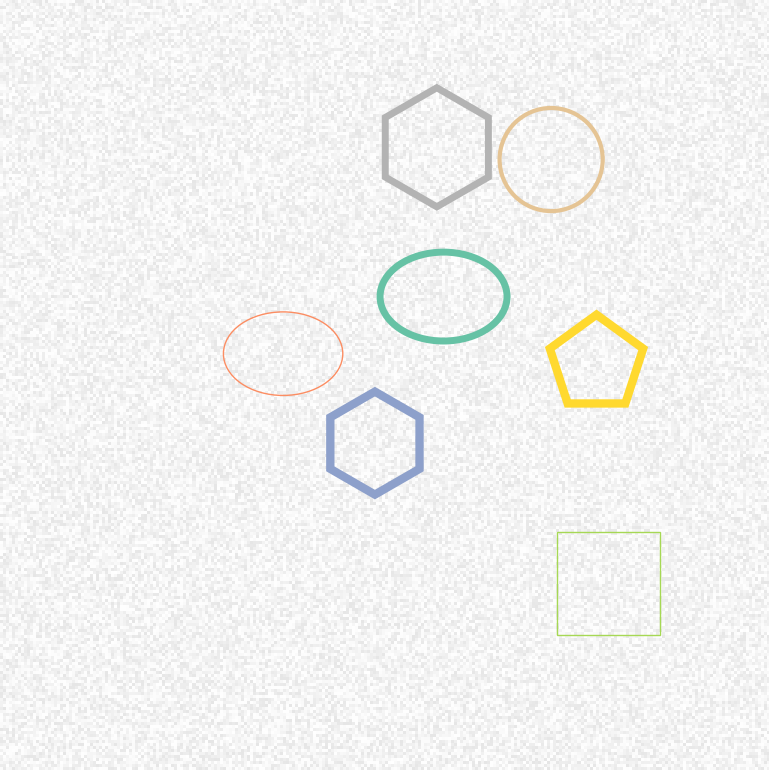[{"shape": "oval", "thickness": 2.5, "radius": 0.41, "center": [0.576, 0.615]}, {"shape": "oval", "thickness": 0.5, "radius": 0.39, "center": [0.368, 0.541]}, {"shape": "hexagon", "thickness": 3, "radius": 0.33, "center": [0.487, 0.425]}, {"shape": "square", "thickness": 0.5, "radius": 0.33, "center": [0.79, 0.242]}, {"shape": "pentagon", "thickness": 3, "radius": 0.32, "center": [0.775, 0.528]}, {"shape": "circle", "thickness": 1.5, "radius": 0.33, "center": [0.716, 0.793]}, {"shape": "hexagon", "thickness": 2.5, "radius": 0.39, "center": [0.567, 0.809]}]